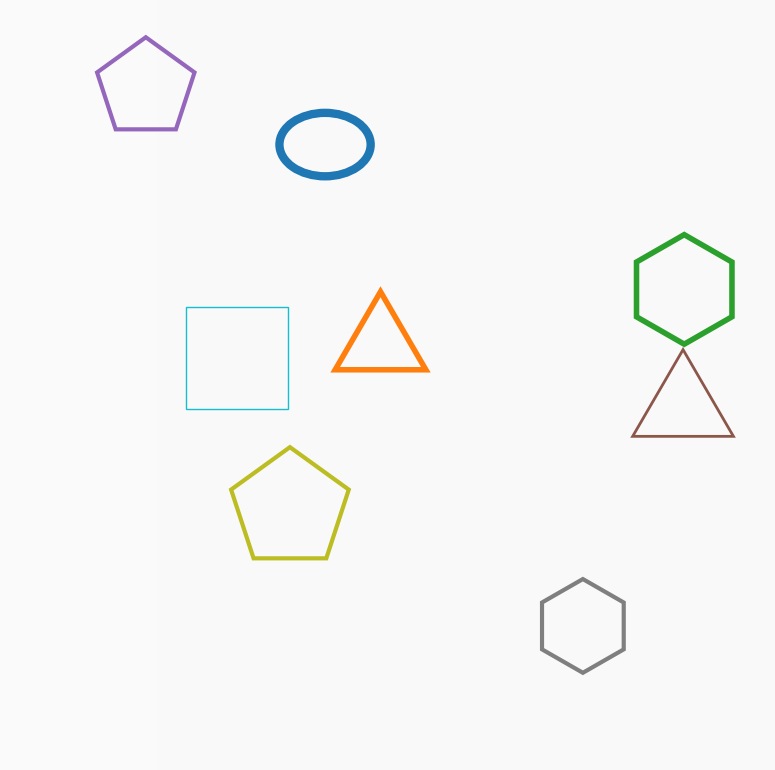[{"shape": "oval", "thickness": 3, "radius": 0.29, "center": [0.419, 0.812]}, {"shape": "triangle", "thickness": 2, "radius": 0.34, "center": [0.491, 0.554]}, {"shape": "hexagon", "thickness": 2, "radius": 0.36, "center": [0.883, 0.624]}, {"shape": "pentagon", "thickness": 1.5, "radius": 0.33, "center": [0.188, 0.886]}, {"shape": "triangle", "thickness": 1, "radius": 0.38, "center": [0.881, 0.471]}, {"shape": "hexagon", "thickness": 1.5, "radius": 0.3, "center": [0.752, 0.187]}, {"shape": "pentagon", "thickness": 1.5, "radius": 0.4, "center": [0.374, 0.339]}, {"shape": "square", "thickness": 0.5, "radius": 0.33, "center": [0.306, 0.535]}]